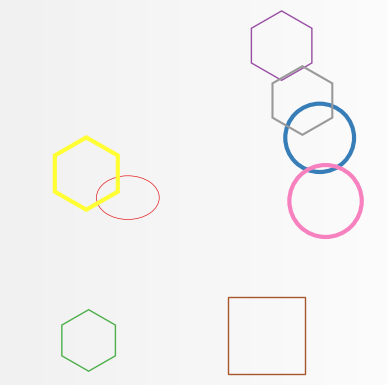[{"shape": "oval", "thickness": 0.5, "radius": 0.41, "center": [0.33, 0.487]}, {"shape": "circle", "thickness": 3, "radius": 0.44, "center": [0.825, 0.642]}, {"shape": "hexagon", "thickness": 1, "radius": 0.4, "center": [0.229, 0.116]}, {"shape": "hexagon", "thickness": 1, "radius": 0.45, "center": [0.727, 0.882]}, {"shape": "hexagon", "thickness": 3, "radius": 0.47, "center": [0.223, 0.549]}, {"shape": "square", "thickness": 1, "radius": 0.5, "center": [0.688, 0.129]}, {"shape": "circle", "thickness": 3, "radius": 0.47, "center": [0.84, 0.478]}, {"shape": "hexagon", "thickness": 1.5, "radius": 0.45, "center": [0.78, 0.739]}]